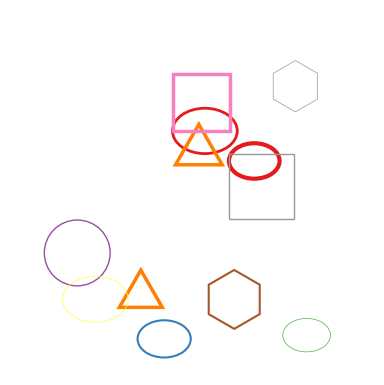[{"shape": "oval", "thickness": 2, "radius": 0.42, "center": [0.532, 0.66]}, {"shape": "oval", "thickness": 3, "radius": 0.33, "center": [0.66, 0.582]}, {"shape": "oval", "thickness": 1.5, "radius": 0.35, "center": [0.426, 0.12]}, {"shape": "oval", "thickness": 0.5, "radius": 0.31, "center": [0.796, 0.129]}, {"shape": "circle", "thickness": 1, "radius": 0.43, "center": [0.201, 0.343]}, {"shape": "triangle", "thickness": 2.5, "radius": 0.35, "center": [0.516, 0.607]}, {"shape": "triangle", "thickness": 2.5, "radius": 0.32, "center": [0.366, 0.234]}, {"shape": "oval", "thickness": 0.5, "radius": 0.43, "center": [0.248, 0.223]}, {"shape": "hexagon", "thickness": 1.5, "radius": 0.38, "center": [0.608, 0.222]}, {"shape": "square", "thickness": 2.5, "radius": 0.37, "center": [0.523, 0.733]}, {"shape": "hexagon", "thickness": 0.5, "radius": 0.33, "center": [0.767, 0.776]}, {"shape": "square", "thickness": 1, "radius": 0.42, "center": [0.679, 0.516]}]